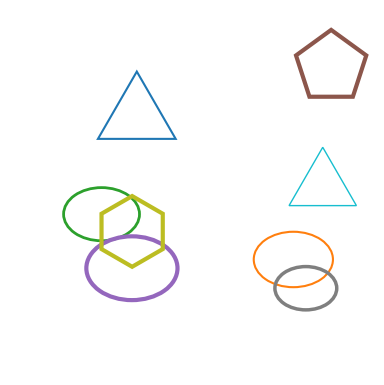[{"shape": "triangle", "thickness": 1.5, "radius": 0.58, "center": [0.355, 0.698]}, {"shape": "oval", "thickness": 1.5, "radius": 0.51, "center": [0.762, 0.326]}, {"shape": "oval", "thickness": 2, "radius": 0.49, "center": [0.264, 0.444]}, {"shape": "oval", "thickness": 3, "radius": 0.59, "center": [0.343, 0.303]}, {"shape": "pentagon", "thickness": 3, "radius": 0.48, "center": [0.86, 0.826]}, {"shape": "oval", "thickness": 2.5, "radius": 0.4, "center": [0.794, 0.251]}, {"shape": "hexagon", "thickness": 3, "radius": 0.46, "center": [0.343, 0.399]}, {"shape": "triangle", "thickness": 1, "radius": 0.5, "center": [0.838, 0.516]}]